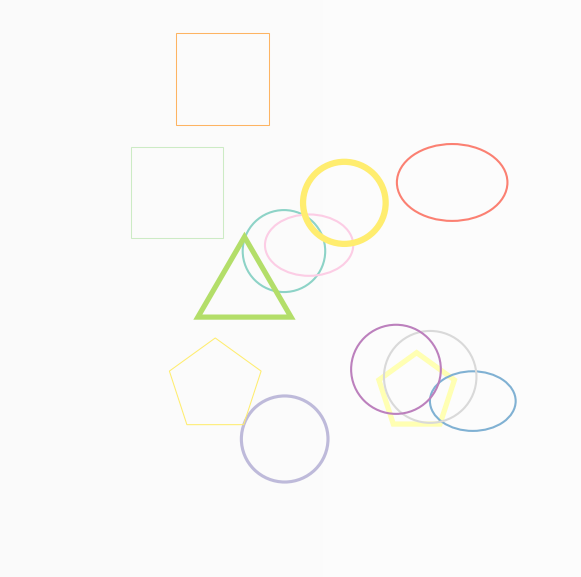[{"shape": "circle", "thickness": 1, "radius": 0.35, "center": [0.489, 0.564]}, {"shape": "pentagon", "thickness": 2.5, "radius": 0.34, "center": [0.717, 0.32]}, {"shape": "circle", "thickness": 1.5, "radius": 0.37, "center": [0.49, 0.239]}, {"shape": "oval", "thickness": 1, "radius": 0.48, "center": [0.778, 0.683]}, {"shape": "oval", "thickness": 1, "radius": 0.37, "center": [0.813, 0.305]}, {"shape": "square", "thickness": 0.5, "radius": 0.4, "center": [0.383, 0.862]}, {"shape": "triangle", "thickness": 2.5, "radius": 0.46, "center": [0.421, 0.496]}, {"shape": "oval", "thickness": 1, "radius": 0.38, "center": [0.532, 0.575]}, {"shape": "circle", "thickness": 1, "radius": 0.4, "center": [0.74, 0.347]}, {"shape": "circle", "thickness": 1, "radius": 0.39, "center": [0.681, 0.36]}, {"shape": "square", "thickness": 0.5, "radius": 0.39, "center": [0.305, 0.666]}, {"shape": "pentagon", "thickness": 0.5, "radius": 0.41, "center": [0.37, 0.331]}, {"shape": "circle", "thickness": 3, "radius": 0.36, "center": [0.592, 0.648]}]